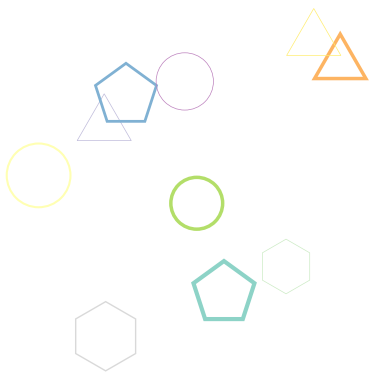[{"shape": "pentagon", "thickness": 3, "radius": 0.42, "center": [0.582, 0.239]}, {"shape": "circle", "thickness": 1.5, "radius": 0.41, "center": [0.1, 0.544]}, {"shape": "triangle", "thickness": 0.5, "radius": 0.41, "center": [0.271, 0.675]}, {"shape": "pentagon", "thickness": 2, "radius": 0.42, "center": [0.327, 0.752]}, {"shape": "triangle", "thickness": 2.5, "radius": 0.38, "center": [0.884, 0.834]}, {"shape": "circle", "thickness": 2.5, "radius": 0.34, "center": [0.511, 0.472]}, {"shape": "hexagon", "thickness": 1, "radius": 0.45, "center": [0.274, 0.127]}, {"shape": "circle", "thickness": 0.5, "radius": 0.37, "center": [0.48, 0.788]}, {"shape": "hexagon", "thickness": 0.5, "radius": 0.35, "center": [0.743, 0.308]}, {"shape": "triangle", "thickness": 0.5, "radius": 0.41, "center": [0.815, 0.897]}]